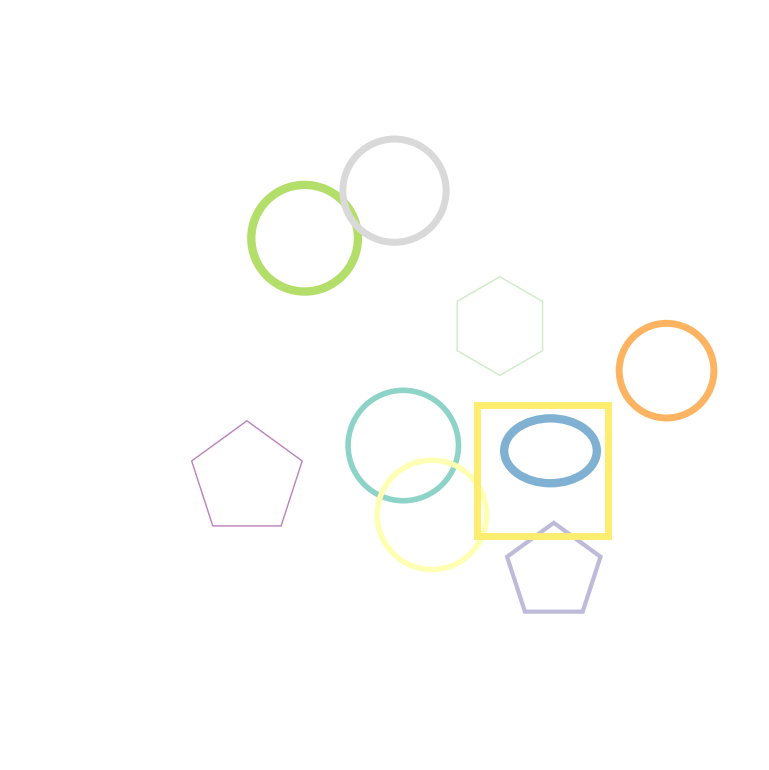[{"shape": "circle", "thickness": 2, "radius": 0.36, "center": [0.524, 0.421]}, {"shape": "circle", "thickness": 2, "radius": 0.35, "center": [0.561, 0.331]}, {"shape": "pentagon", "thickness": 1.5, "radius": 0.32, "center": [0.719, 0.257]}, {"shape": "oval", "thickness": 3, "radius": 0.3, "center": [0.715, 0.415]}, {"shape": "circle", "thickness": 2.5, "radius": 0.31, "center": [0.866, 0.519]}, {"shape": "circle", "thickness": 3, "radius": 0.35, "center": [0.396, 0.691]}, {"shape": "circle", "thickness": 2.5, "radius": 0.34, "center": [0.512, 0.752]}, {"shape": "pentagon", "thickness": 0.5, "radius": 0.38, "center": [0.321, 0.378]}, {"shape": "hexagon", "thickness": 0.5, "radius": 0.32, "center": [0.649, 0.577]}, {"shape": "square", "thickness": 2.5, "radius": 0.42, "center": [0.704, 0.389]}]